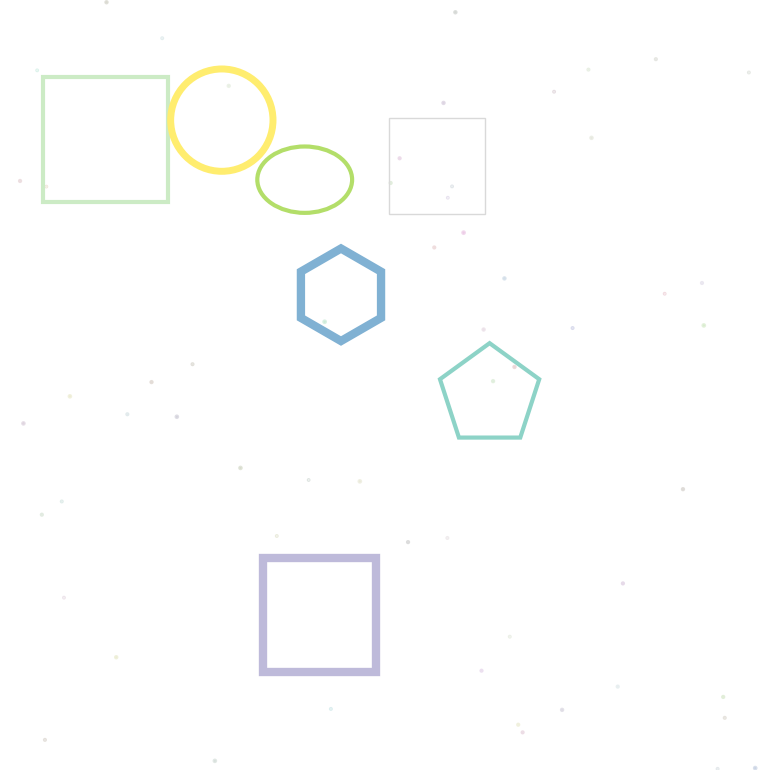[{"shape": "pentagon", "thickness": 1.5, "radius": 0.34, "center": [0.636, 0.487]}, {"shape": "square", "thickness": 3, "radius": 0.37, "center": [0.415, 0.201]}, {"shape": "hexagon", "thickness": 3, "radius": 0.3, "center": [0.443, 0.617]}, {"shape": "oval", "thickness": 1.5, "radius": 0.31, "center": [0.396, 0.767]}, {"shape": "square", "thickness": 0.5, "radius": 0.31, "center": [0.568, 0.784]}, {"shape": "square", "thickness": 1.5, "radius": 0.4, "center": [0.137, 0.819]}, {"shape": "circle", "thickness": 2.5, "radius": 0.33, "center": [0.288, 0.844]}]